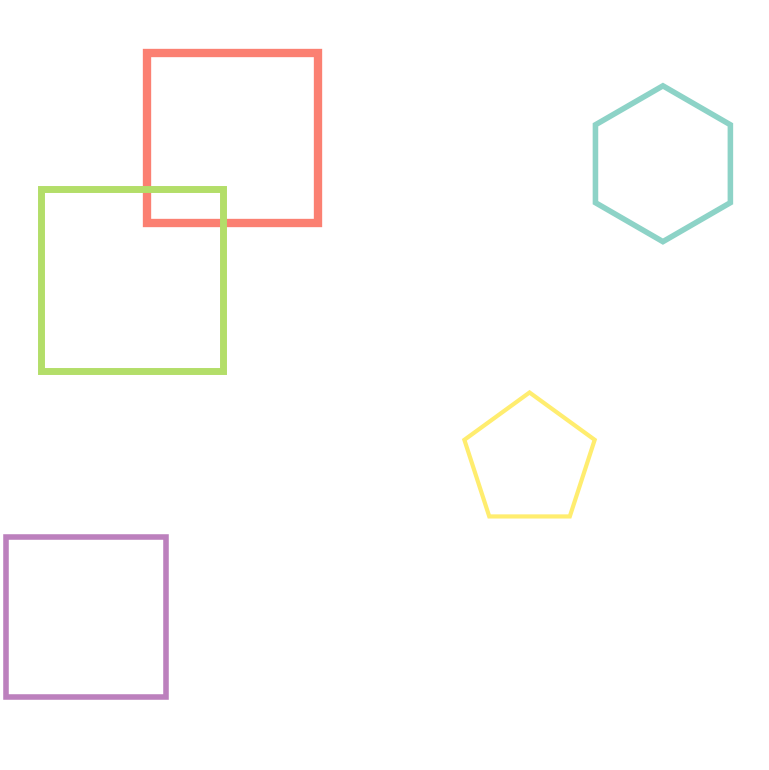[{"shape": "hexagon", "thickness": 2, "radius": 0.51, "center": [0.861, 0.787]}, {"shape": "square", "thickness": 3, "radius": 0.55, "center": [0.302, 0.821]}, {"shape": "square", "thickness": 2.5, "radius": 0.59, "center": [0.171, 0.637]}, {"shape": "square", "thickness": 2, "radius": 0.52, "center": [0.112, 0.199]}, {"shape": "pentagon", "thickness": 1.5, "radius": 0.44, "center": [0.688, 0.401]}]